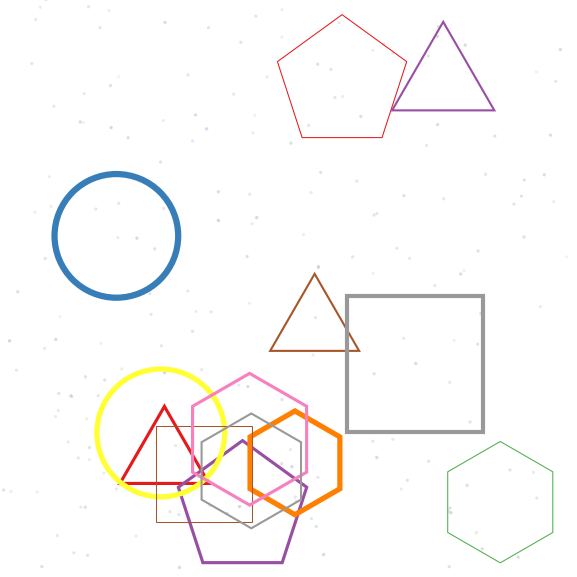[{"shape": "triangle", "thickness": 1.5, "radius": 0.44, "center": [0.285, 0.206]}, {"shape": "pentagon", "thickness": 0.5, "radius": 0.59, "center": [0.592, 0.856]}, {"shape": "circle", "thickness": 3, "radius": 0.54, "center": [0.201, 0.591]}, {"shape": "hexagon", "thickness": 0.5, "radius": 0.53, "center": [0.866, 0.13]}, {"shape": "triangle", "thickness": 1, "radius": 0.51, "center": [0.767, 0.859]}, {"shape": "pentagon", "thickness": 1.5, "radius": 0.58, "center": [0.42, 0.119]}, {"shape": "hexagon", "thickness": 2.5, "radius": 0.45, "center": [0.511, 0.198]}, {"shape": "circle", "thickness": 2.5, "radius": 0.55, "center": [0.278, 0.249]}, {"shape": "square", "thickness": 0.5, "radius": 0.41, "center": [0.354, 0.178]}, {"shape": "triangle", "thickness": 1, "radius": 0.44, "center": [0.545, 0.436]}, {"shape": "hexagon", "thickness": 1.5, "radius": 0.57, "center": [0.432, 0.239]}, {"shape": "hexagon", "thickness": 1, "radius": 0.5, "center": [0.435, 0.184]}, {"shape": "square", "thickness": 2, "radius": 0.59, "center": [0.718, 0.369]}]